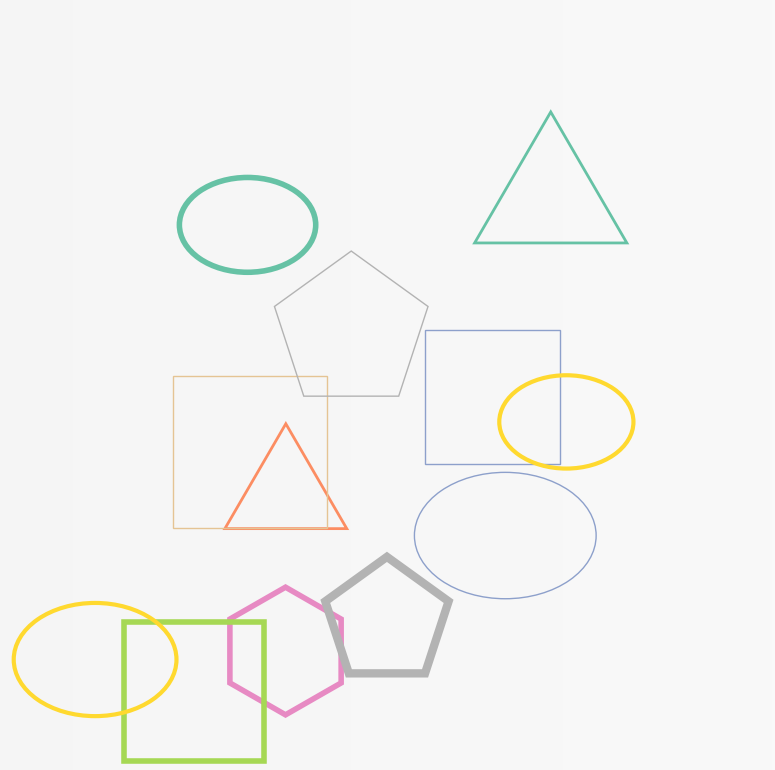[{"shape": "triangle", "thickness": 1, "radius": 0.57, "center": [0.711, 0.741]}, {"shape": "oval", "thickness": 2, "radius": 0.44, "center": [0.319, 0.708]}, {"shape": "triangle", "thickness": 1, "radius": 0.45, "center": [0.369, 0.359]}, {"shape": "square", "thickness": 0.5, "radius": 0.43, "center": [0.635, 0.485]}, {"shape": "oval", "thickness": 0.5, "radius": 0.59, "center": [0.652, 0.304]}, {"shape": "hexagon", "thickness": 2, "radius": 0.41, "center": [0.368, 0.155]}, {"shape": "square", "thickness": 2, "radius": 0.45, "center": [0.25, 0.102]}, {"shape": "oval", "thickness": 1.5, "radius": 0.43, "center": [0.731, 0.452]}, {"shape": "oval", "thickness": 1.5, "radius": 0.53, "center": [0.123, 0.143]}, {"shape": "square", "thickness": 0.5, "radius": 0.5, "center": [0.323, 0.413]}, {"shape": "pentagon", "thickness": 0.5, "radius": 0.52, "center": [0.453, 0.57]}, {"shape": "pentagon", "thickness": 3, "radius": 0.42, "center": [0.499, 0.193]}]